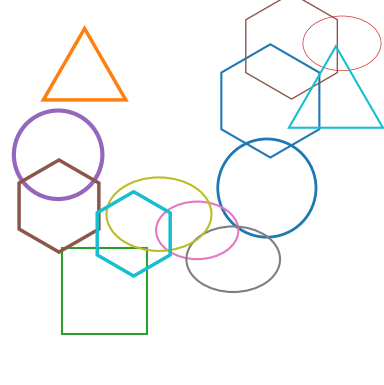[{"shape": "hexagon", "thickness": 1.5, "radius": 0.74, "center": [0.702, 0.738]}, {"shape": "circle", "thickness": 2, "radius": 0.64, "center": [0.693, 0.512]}, {"shape": "triangle", "thickness": 2.5, "radius": 0.62, "center": [0.22, 0.802]}, {"shape": "square", "thickness": 1.5, "radius": 0.55, "center": [0.272, 0.244]}, {"shape": "oval", "thickness": 0.5, "radius": 0.51, "center": [0.888, 0.887]}, {"shape": "circle", "thickness": 3, "radius": 0.57, "center": [0.151, 0.598]}, {"shape": "hexagon", "thickness": 1, "radius": 0.69, "center": [0.757, 0.88]}, {"shape": "hexagon", "thickness": 2.5, "radius": 0.6, "center": [0.153, 0.465]}, {"shape": "oval", "thickness": 1.5, "radius": 0.53, "center": [0.512, 0.402]}, {"shape": "oval", "thickness": 1.5, "radius": 0.61, "center": [0.606, 0.327]}, {"shape": "oval", "thickness": 1.5, "radius": 0.68, "center": [0.413, 0.444]}, {"shape": "triangle", "thickness": 1.5, "radius": 0.71, "center": [0.872, 0.739]}, {"shape": "hexagon", "thickness": 2.5, "radius": 0.55, "center": [0.347, 0.393]}]